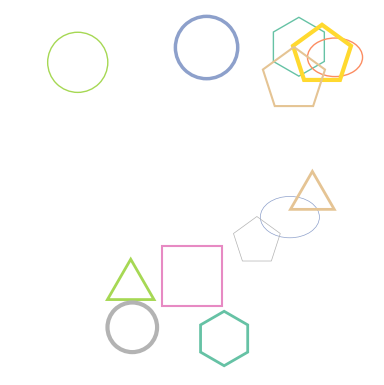[{"shape": "hexagon", "thickness": 2, "radius": 0.35, "center": [0.582, 0.121]}, {"shape": "hexagon", "thickness": 1, "radius": 0.38, "center": [0.776, 0.879]}, {"shape": "oval", "thickness": 1, "radius": 0.36, "center": [0.87, 0.851]}, {"shape": "circle", "thickness": 2.5, "radius": 0.4, "center": [0.536, 0.877]}, {"shape": "oval", "thickness": 0.5, "radius": 0.38, "center": [0.753, 0.436]}, {"shape": "square", "thickness": 1.5, "radius": 0.39, "center": [0.498, 0.283]}, {"shape": "triangle", "thickness": 2, "radius": 0.35, "center": [0.34, 0.257]}, {"shape": "circle", "thickness": 1, "radius": 0.39, "center": [0.202, 0.838]}, {"shape": "pentagon", "thickness": 3, "radius": 0.4, "center": [0.836, 0.856]}, {"shape": "pentagon", "thickness": 1.5, "radius": 0.42, "center": [0.764, 0.793]}, {"shape": "triangle", "thickness": 2, "radius": 0.33, "center": [0.811, 0.489]}, {"shape": "pentagon", "thickness": 0.5, "radius": 0.32, "center": [0.667, 0.374]}, {"shape": "circle", "thickness": 3, "radius": 0.32, "center": [0.344, 0.15]}]